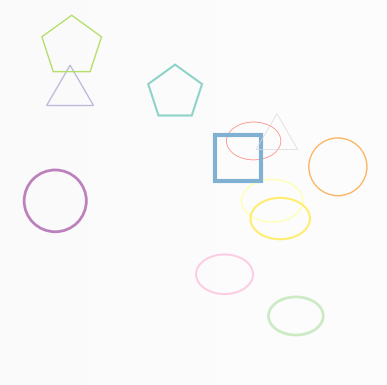[{"shape": "pentagon", "thickness": 1.5, "radius": 0.37, "center": [0.452, 0.759]}, {"shape": "oval", "thickness": 1, "radius": 0.4, "center": [0.703, 0.478]}, {"shape": "triangle", "thickness": 1, "radius": 0.35, "center": [0.181, 0.761]}, {"shape": "oval", "thickness": 0.5, "radius": 0.35, "center": [0.655, 0.634]}, {"shape": "square", "thickness": 3, "radius": 0.3, "center": [0.615, 0.59]}, {"shape": "circle", "thickness": 1, "radius": 0.37, "center": [0.872, 0.567]}, {"shape": "pentagon", "thickness": 1, "radius": 0.4, "center": [0.185, 0.879]}, {"shape": "oval", "thickness": 1.5, "radius": 0.37, "center": [0.579, 0.288]}, {"shape": "triangle", "thickness": 0.5, "radius": 0.31, "center": [0.715, 0.643]}, {"shape": "circle", "thickness": 2, "radius": 0.4, "center": [0.143, 0.478]}, {"shape": "oval", "thickness": 2, "radius": 0.35, "center": [0.764, 0.179]}, {"shape": "oval", "thickness": 1.5, "radius": 0.38, "center": [0.723, 0.432]}]